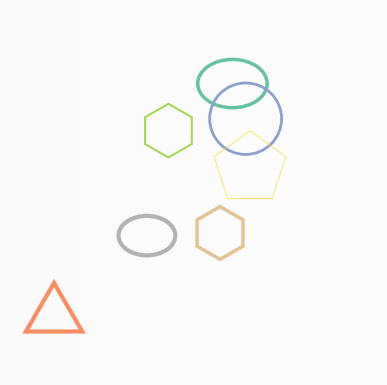[{"shape": "oval", "thickness": 2.5, "radius": 0.45, "center": [0.6, 0.783]}, {"shape": "triangle", "thickness": 3, "radius": 0.42, "center": [0.139, 0.181]}, {"shape": "circle", "thickness": 2, "radius": 0.46, "center": [0.634, 0.692]}, {"shape": "hexagon", "thickness": 1.5, "radius": 0.35, "center": [0.435, 0.661]}, {"shape": "pentagon", "thickness": 0.5, "radius": 0.49, "center": [0.645, 0.563]}, {"shape": "hexagon", "thickness": 2.5, "radius": 0.34, "center": [0.568, 0.395]}, {"shape": "oval", "thickness": 3, "radius": 0.37, "center": [0.379, 0.388]}]